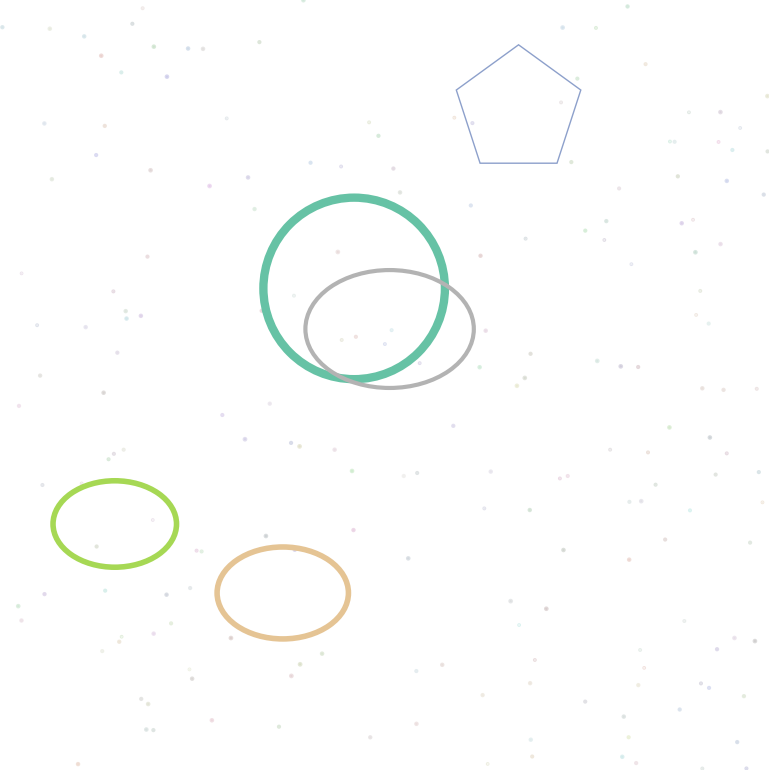[{"shape": "circle", "thickness": 3, "radius": 0.59, "center": [0.46, 0.625]}, {"shape": "pentagon", "thickness": 0.5, "radius": 0.42, "center": [0.673, 0.857]}, {"shape": "oval", "thickness": 2, "radius": 0.4, "center": [0.149, 0.319]}, {"shape": "oval", "thickness": 2, "radius": 0.43, "center": [0.367, 0.23]}, {"shape": "oval", "thickness": 1.5, "radius": 0.55, "center": [0.506, 0.573]}]